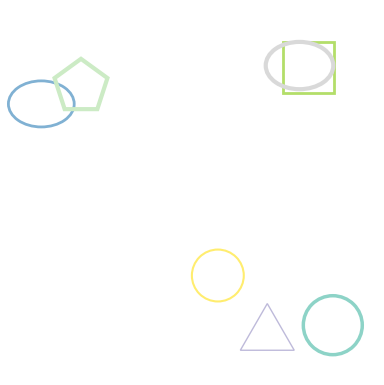[{"shape": "circle", "thickness": 2.5, "radius": 0.38, "center": [0.864, 0.155]}, {"shape": "triangle", "thickness": 1, "radius": 0.4, "center": [0.694, 0.131]}, {"shape": "oval", "thickness": 2, "radius": 0.43, "center": [0.107, 0.73]}, {"shape": "square", "thickness": 2, "radius": 0.33, "center": [0.801, 0.825]}, {"shape": "oval", "thickness": 3, "radius": 0.44, "center": [0.778, 0.83]}, {"shape": "pentagon", "thickness": 3, "radius": 0.36, "center": [0.21, 0.775]}, {"shape": "circle", "thickness": 1.5, "radius": 0.34, "center": [0.566, 0.284]}]